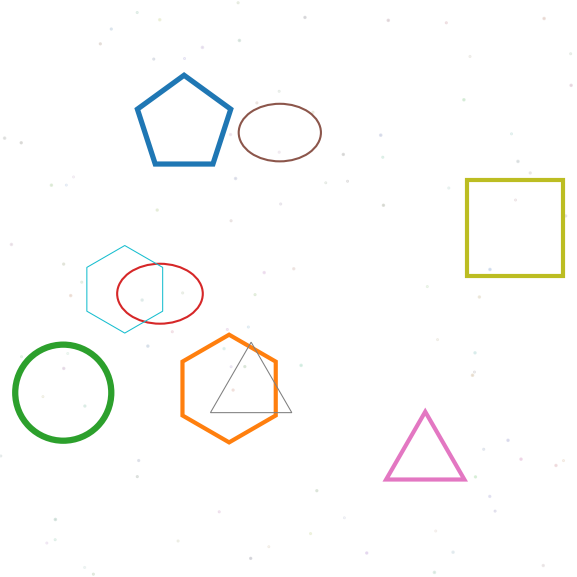[{"shape": "pentagon", "thickness": 2.5, "radius": 0.42, "center": [0.319, 0.784]}, {"shape": "hexagon", "thickness": 2, "radius": 0.47, "center": [0.397, 0.326]}, {"shape": "circle", "thickness": 3, "radius": 0.42, "center": [0.11, 0.319]}, {"shape": "oval", "thickness": 1, "radius": 0.37, "center": [0.277, 0.491]}, {"shape": "oval", "thickness": 1, "radius": 0.36, "center": [0.485, 0.77]}, {"shape": "triangle", "thickness": 2, "radius": 0.39, "center": [0.736, 0.208]}, {"shape": "triangle", "thickness": 0.5, "radius": 0.41, "center": [0.435, 0.325]}, {"shape": "square", "thickness": 2, "radius": 0.42, "center": [0.892, 0.604]}, {"shape": "hexagon", "thickness": 0.5, "radius": 0.38, "center": [0.216, 0.498]}]